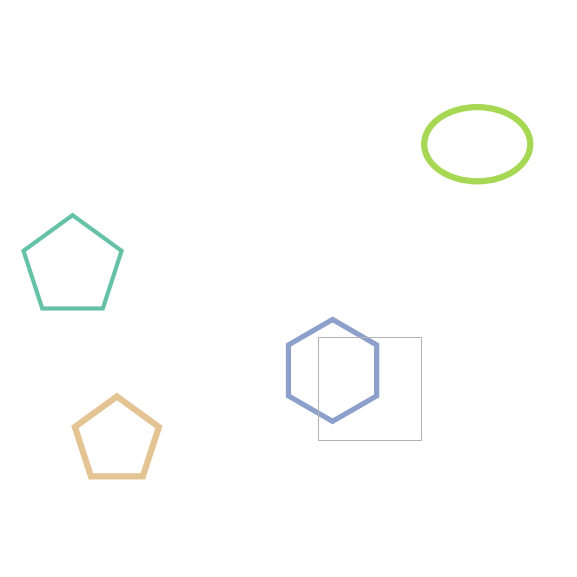[{"shape": "pentagon", "thickness": 2, "radius": 0.45, "center": [0.126, 0.537]}, {"shape": "hexagon", "thickness": 2.5, "radius": 0.44, "center": [0.576, 0.358]}, {"shape": "oval", "thickness": 3, "radius": 0.46, "center": [0.826, 0.749]}, {"shape": "pentagon", "thickness": 3, "radius": 0.38, "center": [0.202, 0.236]}, {"shape": "square", "thickness": 0.5, "radius": 0.44, "center": [0.64, 0.326]}]